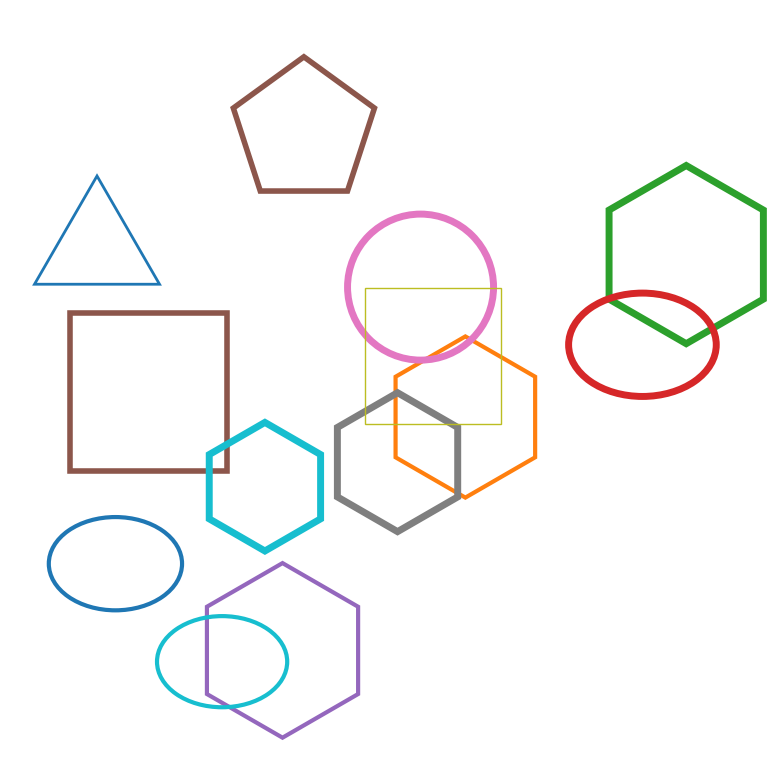[{"shape": "oval", "thickness": 1.5, "radius": 0.43, "center": [0.15, 0.268]}, {"shape": "triangle", "thickness": 1, "radius": 0.47, "center": [0.126, 0.678]}, {"shape": "hexagon", "thickness": 1.5, "radius": 0.52, "center": [0.604, 0.458]}, {"shape": "hexagon", "thickness": 2.5, "radius": 0.58, "center": [0.891, 0.669]}, {"shape": "oval", "thickness": 2.5, "radius": 0.48, "center": [0.834, 0.552]}, {"shape": "hexagon", "thickness": 1.5, "radius": 0.57, "center": [0.367, 0.155]}, {"shape": "square", "thickness": 2, "radius": 0.51, "center": [0.193, 0.491]}, {"shape": "pentagon", "thickness": 2, "radius": 0.48, "center": [0.395, 0.83]}, {"shape": "circle", "thickness": 2.5, "radius": 0.47, "center": [0.546, 0.627]}, {"shape": "hexagon", "thickness": 2.5, "radius": 0.45, "center": [0.516, 0.4]}, {"shape": "square", "thickness": 0.5, "radius": 0.44, "center": [0.562, 0.538]}, {"shape": "hexagon", "thickness": 2.5, "radius": 0.42, "center": [0.344, 0.368]}, {"shape": "oval", "thickness": 1.5, "radius": 0.42, "center": [0.288, 0.141]}]